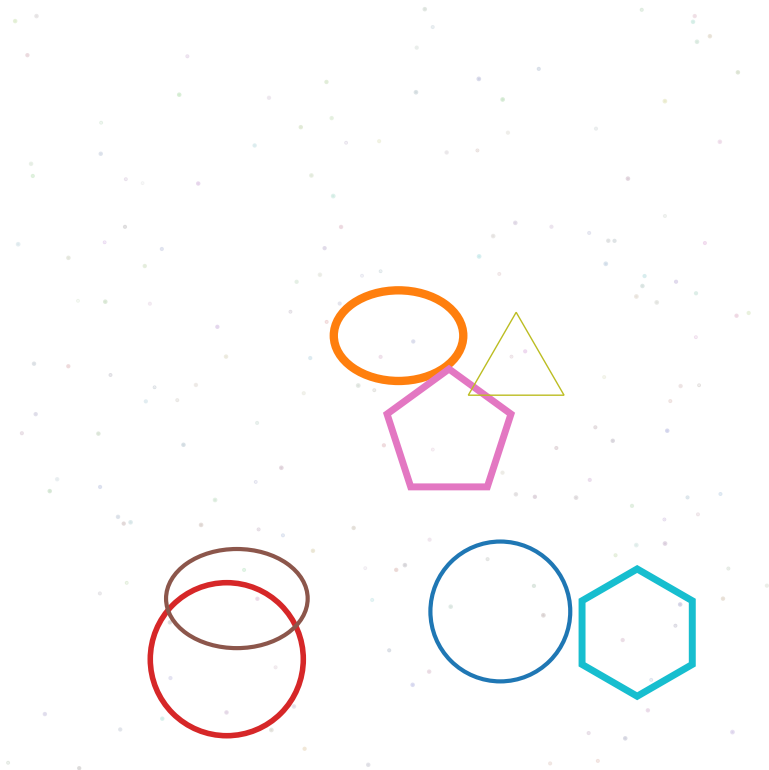[{"shape": "circle", "thickness": 1.5, "radius": 0.45, "center": [0.65, 0.206]}, {"shape": "oval", "thickness": 3, "radius": 0.42, "center": [0.518, 0.564]}, {"shape": "circle", "thickness": 2, "radius": 0.5, "center": [0.295, 0.144]}, {"shape": "oval", "thickness": 1.5, "radius": 0.46, "center": [0.308, 0.223]}, {"shape": "pentagon", "thickness": 2.5, "radius": 0.42, "center": [0.583, 0.436]}, {"shape": "triangle", "thickness": 0.5, "radius": 0.36, "center": [0.67, 0.523]}, {"shape": "hexagon", "thickness": 2.5, "radius": 0.41, "center": [0.827, 0.178]}]